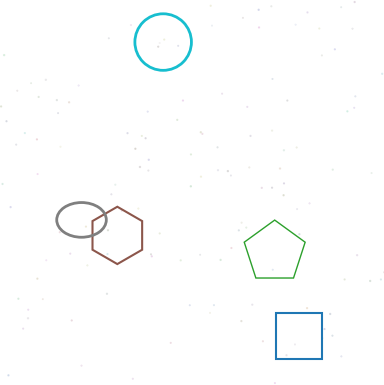[{"shape": "square", "thickness": 1.5, "radius": 0.3, "center": [0.776, 0.128]}, {"shape": "pentagon", "thickness": 1, "radius": 0.42, "center": [0.713, 0.345]}, {"shape": "hexagon", "thickness": 1.5, "radius": 0.37, "center": [0.305, 0.389]}, {"shape": "oval", "thickness": 2, "radius": 0.32, "center": [0.212, 0.429]}, {"shape": "circle", "thickness": 2, "radius": 0.37, "center": [0.424, 0.891]}]